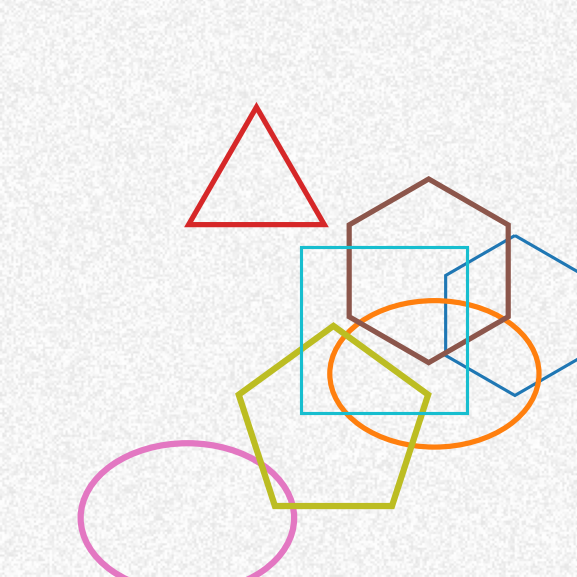[{"shape": "hexagon", "thickness": 1.5, "radius": 0.69, "center": [0.892, 0.453]}, {"shape": "oval", "thickness": 2.5, "radius": 0.91, "center": [0.752, 0.352]}, {"shape": "triangle", "thickness": 2.5, "radius": 0.68, "center": [0.444, 0.678]}, {"shape": "hexagon", "thickness": 2.5, "radius": 0.79, "center": [0.742, 0.53]}, {"shape": "oval", "thickness": 3, "radius": 0.92, "center": [0.324, 0.102]}, {"shape": "pentagon", "thickness": 3, "radius": 0.86, "center": [0.577, 0.262]}, {"shape": "square", "thickness": 1.5, "radius": 0.72, "center": [0.665, 0.427]}]